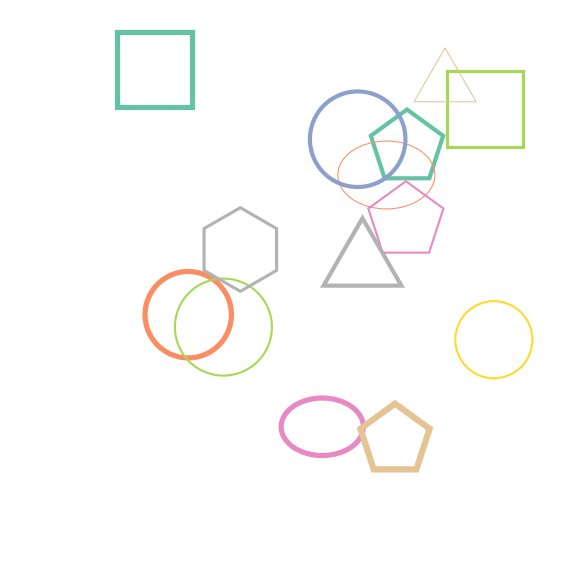[{"shape": "square", "thickness": 2.5, "radius": 0.33, "center": [0.268, 0.878]}, {"shape": "pentagon", "thickness": 2, "radius": 0.33, "center": [0.705, 0.744]}, {"shape": "oval", "thickness": 0.5, "radius": 0.42, "center": [0.669, 0.696]}, {"shape": "circle", "thickness": 2.5, "radius": 0.37, "center": [0.326, 0.454]}, {"shape": "circle", "thickness": 2, "radius": 0.41, "center": [0.619, 0.758]}, {"shape": "pentagon", "thickness": 1, "radius": 0.34, "center": [0.703, 0.617]}, {"shape": "oval", "thickness": 2.5, "radius": 0.36, "center": [0.558, 0.26]}, {"shape": "circle", "thickness": 1, "radius": 0.42, "center": [0.387, 0.433]}, {"shape": "square", "thickness": 1.5, "radius": 0.33, "center": [0.84, 0.81]}, {"shape": "circle", "thickness": 1, "radius": 0.33, "center": [0.855, 0.411]}, {"shape": "pentagon", "thickness": 3, "radius": 0.31, "center": [0.684, 0.237]}, {"shape": "triangle", "thickness": 0.5, "radius": 0.31, "center": [0.771, 0.854]}, {"shape": "triangle", "thickness": 2, "radius": 0.39, "center": [0.628, 0.543]}, {"shape": "hexagon", "thickness": 1.5, "radius": 0.36, "center": [0.416, 0.567]}]